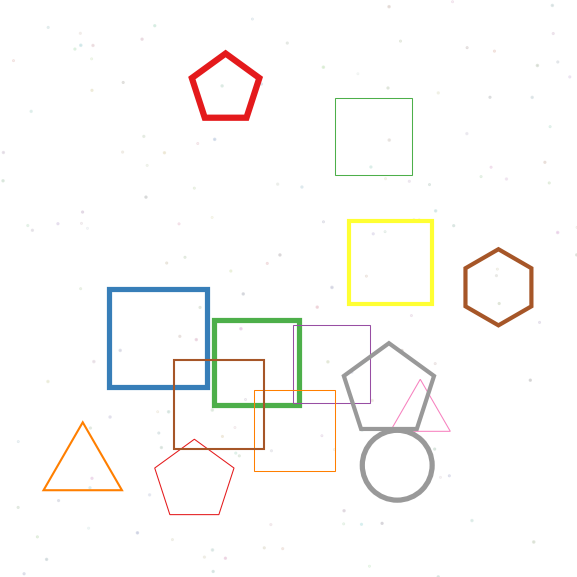[{"shape": "pentagon", "thickness": 0.5, "radius": 0.36, "center": [0.337, 0.166]}, {"shape": "pentagon", "thickness": 3, "radius": 0.31, "center": [0.391, 0.845]}, {"shape": "square", "thickness": 2.5, "radius": 0.43, "center": [0.273, 0.414]}, {"shape": "square", "thickness": 2.5, "radius": 0.37, "center": [0.444, 0.371]}, {"shape": "square", "thickness": 0.5, "radius": 0.33, "center": [0.647, 0.763]}, {"shape": "square", "thickness": 0.5, "radius": 0.34, "center": [0.574, 0.369]}, {"shape": "square", "thickness": 0.5, "radius": 0.35, "center": [0.511, 0.253]}, {"shape": "triangle", "thickness": 1, "radius": 0.39, "center": [0.143, 0.189]}, {"shape": "square", "thickness": 2, "radius": 0.36, "center": [0.676, 0.545]}, {"shape": "hexagon", "thickness": 2, "radius": 0.33, "center": [0.863, 0.502]}, {"shape": "square", "thickness": 1, "radius": 0.39, "center": [0.379, 0.299]}, {"shape": "triangle", "thickness": 0.5, "radius": 0.3, "center": [0.728, 0.282]}, {"shape": "circle", "thickness": 2.5, "radius": 0.3, "center": [0.688, 0.194]}, {"shape": "pentagon", "thickness": 2, "radius": 0.41, "center": [0.674, 0.323]}]